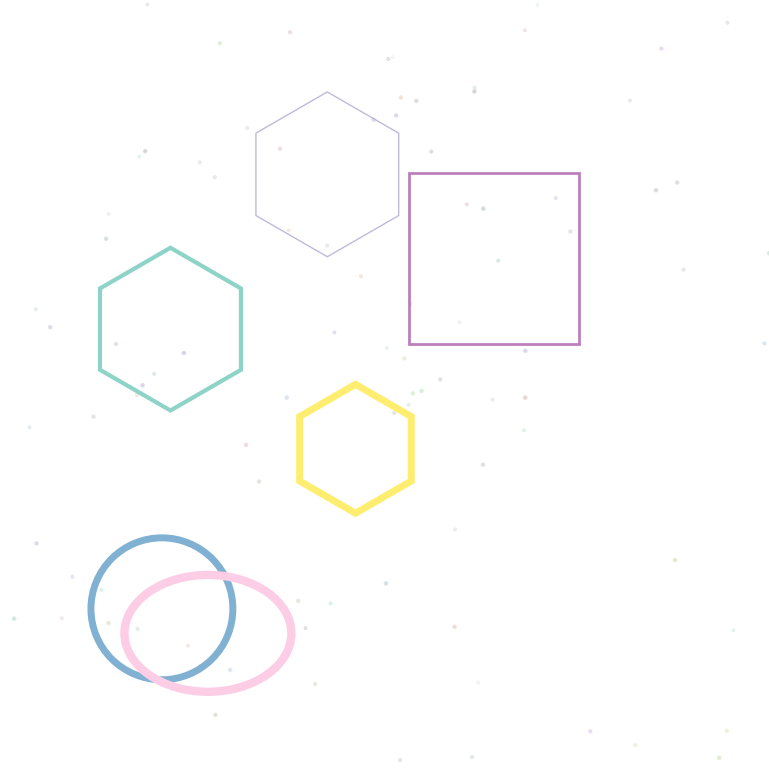[{"shape": "hexagon", "thickness": 1.5, "radius": 0.53, "center": [0.221, 0.573]}, {"shape": "hexagon", "thickness": 0.5, "radius": 0.54, "center": [0.425, 0.774]}, {"shape": "circle", "thickness": 2.5, "radius": 0.46, "center": [0.21, 0.209]}, {"shape": "oval", "thickness": 3, "radius": 0.54, "center": [0.27, 0.177]}, {"shape": "square", "thickness": 1, "radius": 0.55, "center": [0.642, 0.664]}, {"shape": "hexagon", "thickness": 2.5, "radius": 0.42, "center": [0.462, 0.417]}]